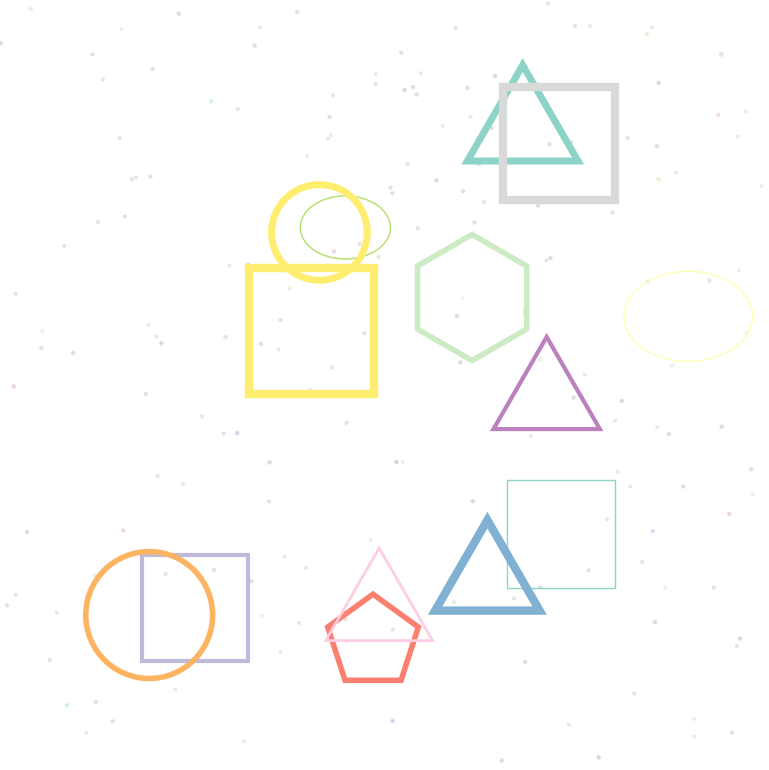[{"shape": "square", "thickness": 0.5, "radius": 0.35, "center": [0.729, 0.306]}, {"shape": "triangle", "thickness": 2.5, "radius": 0.42, "center": [0.679, 0.832]}, {"shape": "oval", "thickness": 0.5, "radius": 0.42, "center": [0.894, 0.589]}, {"shape": "square", "thickness": 1.5, "radius": 0.35, "center": [0.254, 0.21]}, {"shape": "pentagon", "thickness": 2, "radius": 0.31, "center": [0.484, 0.167]}, {"shape": "triangle", "thickness": 3, "radius": 0.39, "center": [0.633, 0.246]}, {"shape": "circle", "thickness": 2, "radius": 0.41, "center": [0.194, 0.201]}, {"shape": "oval", "thickness": 0.5, "radius": 0.29, "center": [0.448, 0.705]}, {"shape": "triangle", "thickness": 1, "radius": 0.4, "center": [0.492, 0.208]}, {"shape": "square", "thickness": 3, "radius": 0.37, "center": [0.726, 0.813]}, {"shape": "triangle", "thickness": 1.5, "radius": 0.4, "center": [0.71, 0.483]}, {"shape": "hexagon", "thickness": 2, "radius": 0.41, "center": [0.613, 0.614]}, {"shape": "square", "thickness": 3, "radius": 0.41, "center": [0.405, 0.57]}, {"shape": "circle", "thickness": 2.5, "radius": 0.31, "center": [0.415, 0.698]}]